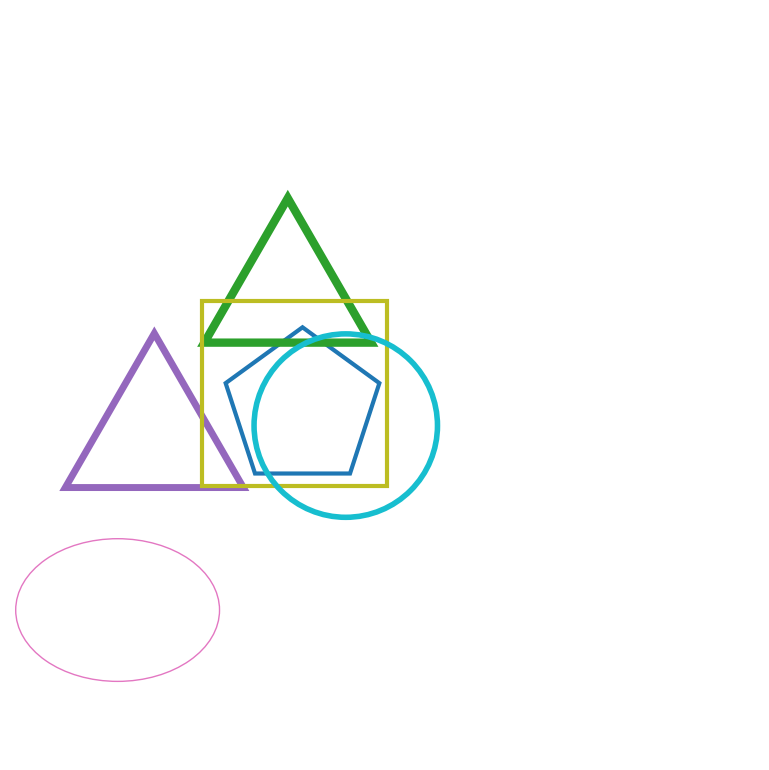[{"shape": "pentagon", "thickness": 1.5, "radius": 0.52, "center": [0.393, 0.47]}, {"shape": "triangle", "thickness": 3, "radius": 0.63, "center": [0.374, 0.618]}, {"shape": "triangle", "thickness": 2.5, "radius": 0.67, "center": [0.2, 0.434]}, {"shape": "oval", "thickness": 0.5, "radius": 0.66, "center": [0.153, 0.208]}, {"shape": "square", "thickness": 1.5, "radius": 0.6, "center": [0.382, 0.488]}, {"shape": "circle", "thickness": 2, "radius": 0.6, "center": [0.449, 0.447]}]